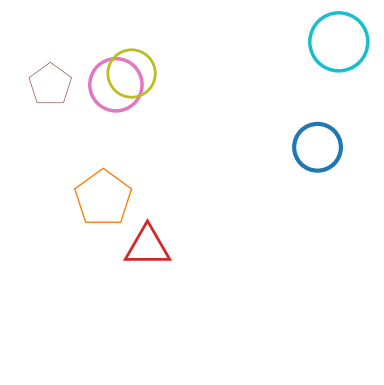[{"shape": "circle", "thickness": 3, "radius": 0.3, "center": [0.825, 0.617]}, {"shape": "pentagon", "thickness": 1, "radius": 0.39, "center": [0.268, 0.485]}, {"shape": "triangle", "thickness": 2, "radius": 0.33, "center": [0.383, 0.36]}, {"shape": "pentagon", "thickness": 0.5, "radius": 0.29, "center": [0.131, 0.78]}, {"shape": "circle", "thickness": 2.5, "radius": 0.34, "center": [0.301, 0.78]}, {"shape": "circle", "thickness": 2, "radius": 0.31, "center": [0.342, 0.809]}, {"shape": "circle", "thickness": 2.5, "radius": 0.38, "center": [0.88, 0.891]}]